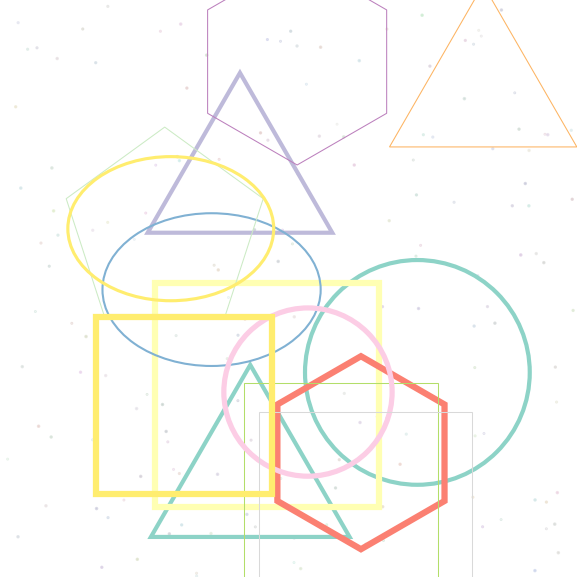[{"shape": "triangle", "thickness": 2, "radius": 0.99, "center": [0.433, 0.169]}, {"shape": "circle", "thickness": 2, "radius": 0.97, "center": [0.723, 0.354]}, {"shape": "square", "thickness": 3, "radius": 0.97, "center": [0.462, 0.315]}, {"shape": "triangle", "thickness": 2, "radius": 0.92, "center": [0.416, 0.688]}, {"shape": "hexagon", "thickness": 3, "radius": 0.84, "center": [0.625, 0.215]}, {"shape": "oval", "thickness": 1, "radius": 0.94, "center": [0.366, 0.498]}, {"shape": "triangle", "thickness": 0.5, "radius": 0.94, "center": [0.837, 0.838]}, {"shape": "square", "thickness": 0.5, "radius": 0.84, "center": [0.59, 0.167]}, {"shape": "circle", "thickness": 2.5, "radius": 0.73, "center": [0.533, 0.32]}, {"shape": "square", "thickness": 0.5, "radius": 0.92, "center": [0.633, 0.102]}, {"shape": "hexagon", "thickness": 0.5, "radius": 0.9, "center": [0.515, 0.892]}, {"shape": "pentagon", "thickness": 0.5, "radius": 0.9, "center": [0.285, 0.6]}, {"shape": "oval", "thickness": 1.5, "radius": 0.89, "center": [0.296, 0.603]}, {"shape": "square", "thickness": 3, "radius": 0.76, "center": [0.319, 0.297]}]